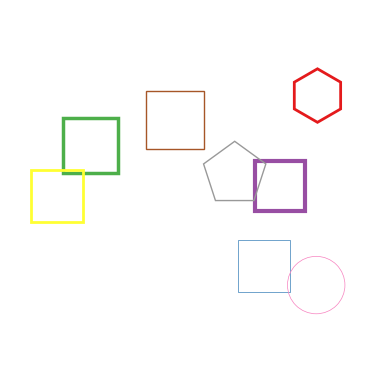[{"shape": "hexagon", "thickness": 2, "radius": 0.35, "center": [0.825, 0.752]}, {"shape": "square", "thickness": 0.5, "radius": 0.34, "center": [0.685, 0.31]}, {"shape": "square", "thickness": 2.5, "radius": 0.36, "center": [0.236, 0.623]}, {"shape": "square", "thickness": 3, "radius": 0.33, "center": [0.727, 0.518]}, {"shape": "square", "thickness": 2, "radius": 0.33, "center": [0.148, 0.491]}, {"shape": "square", "thickness": 1, "radius": 0.38, "center": [0.455, 0.688]}, {"shape": "circle", "thickness": 0.5, "radius": 0.37, "center": [0.821, 0.26]}, {"shape": "pentagon", "thickness": 1, "radius": 0.43, "center": [0.61, 0.548]}]